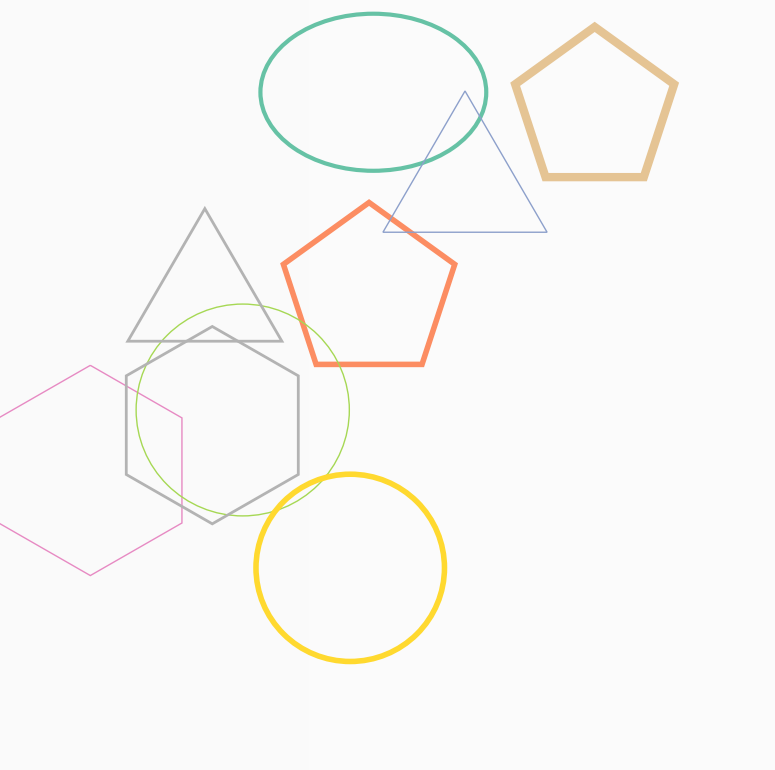[{"shape": "oval", "thickness": 1.5, "radius": 0.73, "center": [0.482, 0.88]}, {"shape": "pentagon", "thickness": 2, "radius": 0.58, "center": [0.476, 0.621]}, {"shape": "triangle", "thickness": 0.5, "radius": 0.61, "center": [0.6, 0.76]}, {"shape": "hexagon", "thickness": 0.5, "radius": 0.68, "center": [0.117, 0.389]}, {"shape": "circle", "thickness": 0.5, "radius": 0.69, "center": [0.313, 0.468]}, {"shape": "circle", "thickness": 2, "radius": 0.61, "center": [0.452, 0.263]}, {"shape": "pentagon", "thickness": 3, "radius": 0.54, "center": [0.767, 0.857]}, {"shape": "hexagon", "thickness": 1, "radius": 0.64, "center": [0.274, 0.448]}, {"shape": "triangle", "thickness": 1, "radius": 0.57, "center": [0.264, 0.614]}]